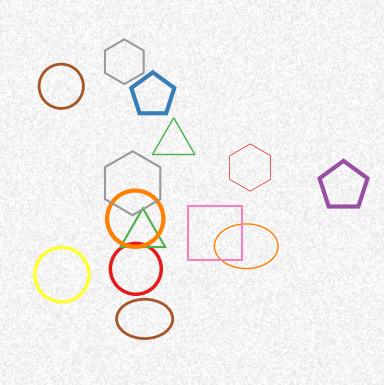[{"shape": "hexagon", "thickness": 0.5, "radius": 0.31, "center": [0.65, 0.565]}, {"shape": "circle", "thickness": 2.5, "radius": 0.33, "center": [0.353, 0.302]}, {"shape": "pentagon", "thickness": 3, "radius": 0.29, "center": [0.397, 0.753]}, {"shape": "triangle", "thickness": 1, "radius": 0.32, "center": [0.451, 0.63]}, {"shape": "triangle", "thickness": 1.5, "radius": 0.34, "center": [0.371, 0.392]}, {"shape": "pentagon", "thickness": 3, "radius": 0.33, "center": [0.892, 0.517]}, {"shape": "oval", "thickness": 1, "radius": 0.41, "center": [0.64, 0.36]}, {"shape": "circle", "thickness": 3, "radius": 0.37, "center": [0.351, 0.432]}, {"shape": "circle", "thickness": 2.5, "radius": 0.35, "center": [0.161, 0.287]}, {"shape": "oval", "thickness": 2, "radius": 0.36, "center": [0.376, 0.172]}, {"shape": "circle", "thickness": 2, "radius": 0.29, "center": [0.159, 0.776]}, {"shape": "square", "thickness": 1.5, "radius": 0.35, "center": [0.558, 0.394]}, {"shape": "hexagon", "thickness": 1.5, "radius": 0.41, "center": [0.345, 0.524]}, {"shape": "hexagon", "thickness": 1.5, "radius": 0.29, "center": [0.323, 0.84]}]